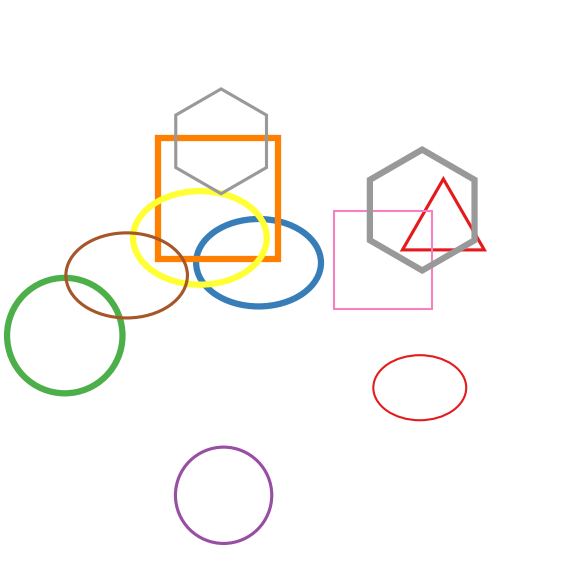[{"shape": "oval", "thickness": 1, "radius": 0.4, "center": [0.727, 0.328]}, {"shape": "triangle", "thickness": 1.5, "radius": 0.41, "center": [0.768, 0.607]}, {"shape": "oval", "thickness": 3, "radius": 0.54, "center": [0.448, 0.544]}, {"shape": "circle", "thickness": 3, "radius": 0.5, "center": [0.112, 0.418]}, {"shape": "circle", "thickness": 1.5, "radius": 0.42, "center": [0.387, 0.142]}, {"shape": "square", "thickness": 3, "radius": 0.52, "center": [0.378, 0.655]}, {"shape": "oval", "thickness": 3, "radius": 0.58, "center": [0.346, 0.587]}, {"shape": "oval", "thickness": 1.5, "radius": 0.53, "center": [0.219, 0.522]}, {"shape": "square", "thickness": 1, "radius": 0.42, "center": [0.663, 0.548]}, {"shape": "hexagon", "thickness": 1.5, "radius": 0.45, "center": [0.383, 0.754]}, {"shape": "hexagon", "thickness": 3, "radius": 0.52, "center": [0.731, 0.635]}]